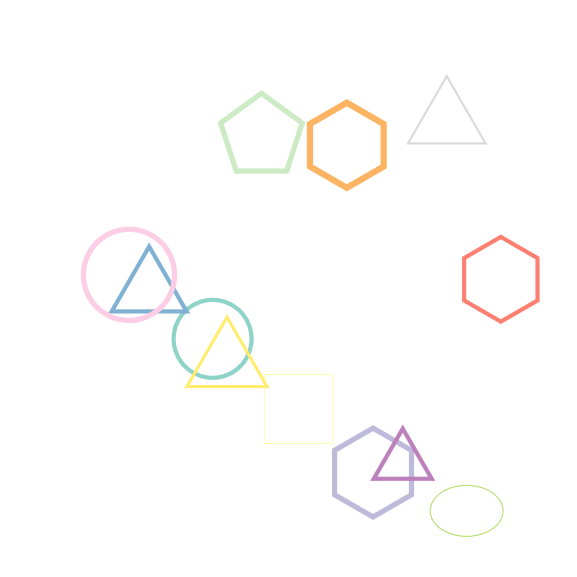[{"shape": "circle", "thickness": 2, "radius": 0.34, "center": [0.368, 0.412]}, {"shape": "square", "thickness": 0.5, "radius": 0.3, "center": [0.517, 0.292]}, {"shape": "hexagon", "thickness": 2.5, "radius": 0.38, "center": [0.646, 0.181]}, {"shape": "hexagon", "thickness": 2, "radius": 0.37, "center": [0.867, 0.516]}, {"shape": "triangle", "thickness": 2, "radius": 0.37, "center": [0.258, 0.497]}, {"shape": "hexagon", "thickness": 3, "radius": 0.37, "center": [0.601, 0.748]}, {"shape": "oval", "thickness": 0.5, "radius": 0.32, "center": [0.808, 0.115]}, {"shape": "circle", "thickness": 2.5, "radius": 0.39, "center": [0.223, 0.523]}, {"shape": "triangle", "thickness": 1, "radius": 0.39, "center": [0.774, 0.79]}, {"shape": "triangle", "thickness": 2, "radius": 0.29, "center": [0.697, 0.199]}, {"shape": "pentagon", "thickness": 2.5, "radius": 0.37, "center": [0.453, 0.763]}, {"shape": "triangle", "thickness": 1.5, "radius": 0.4, "center": [0.393, 0.37]}]